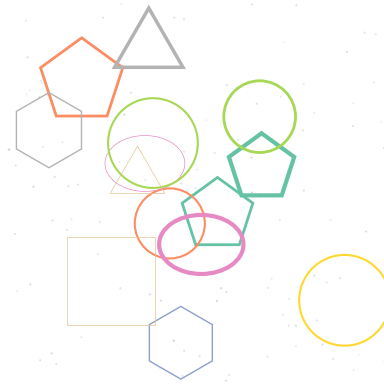[{"shape": "pentagon", "thickness": 2, "radius": 0.48, "center": [0.565, 0.442]}, {"shape": "pentagon", "thickness": 3, "radius": 0.45, "center": [0.679, 0.565]}, {"shape": "pentagon", "thickness": 2, "radius": 0.56, "center": [0.212, 0.789]}, {"shape": "circle", "thickness": 1.5, "radius": 0.45, "center": [0.441, 0.42]}, {"shape": "hexagon", "thickness": 1, "radius": 0.47, "center": [0.47, 0.11]}, {"shape": "oval", "thickness": 0.5, "radius": 0.52, "center": [0.376, 0.575]}, {"shape": "oval", "thickness": 3, "radius": 0.55, "center": [0.523, 0.365]}, {"shape": "circle", "thickness": 2, "radius": 0.47, "center": [0.674, 0.697]}, {"shape": "circle", "thickness": 1.5, "radius": 0.58, "center": [0.397, 0.628]}, {"shape": "circle", "thickness": 1.5, "radius": 0.59, "center": [0.895, 0.22]}, {"shape": "square", "thickness": 0.5, "radius": 0.57, "center": [0.289, 0.269]}, {"shape": "triangle", "thickness": 0.5, "radius": 0.41, "center": [0.357, 0.538]}, {"shape": "hexagon", "thickness": 1, "radius": 0.49, "center": [0.127, 0.662]}, {"shape": "triangle", "thickness": 2.5, "radius": 0.51, "center": [0.386, 0.876]}]